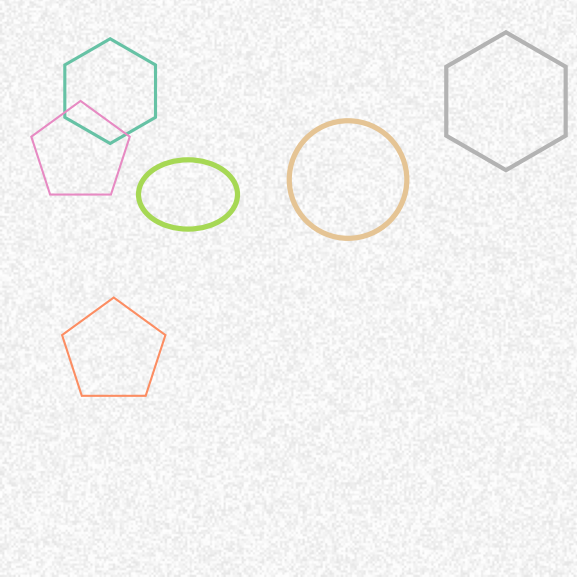[{"shape": "hexagon", "thickness": 1.5, "radius": 0.45, "center": [0.191, 0.841]}, {"shape": "pentagon", "thickness": 1, "radius": 0.47, "center": [0.197, 0.39]}, {"shape": "pentagon", "thickness": 1, "radius": 0.45, "center": [0.139, 0.735]}, {"shape": "oval", "thickness": 2.5, "radius": 0.43, "center": [0.326, 0.662]}, {"shape": "circle", "thickness": 2.5, "radius": 0.51, "center": [0.603, 0.688]}, {"shape": "hexagon", "thickness": 2, "radius": 0.6, "center": [0.876, 0.824]}]